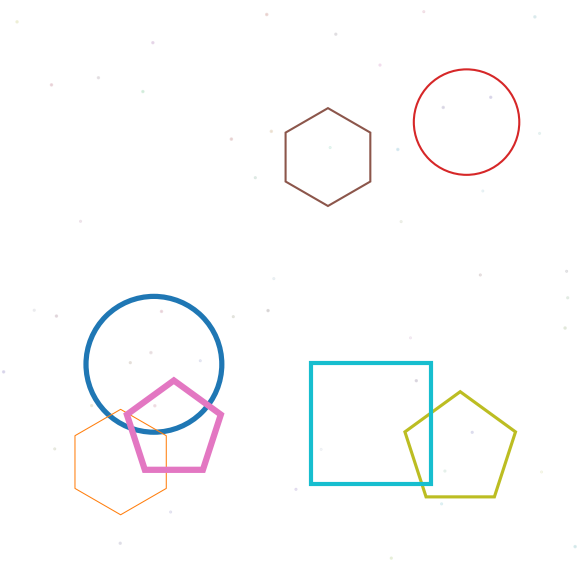[{"shape": "circle", "thickness": 2.5, "radius": 0.59, "center": [0.267, 0.368]}, {"shape": "hexagon", "thickness": 0.5, "radius": 0.46, "center": [0.209, 0.199]}, {"shape": "circle", "thickness": 1, "radius": 0.46, "center": [0.808, 0.788]}, {"shape": "hexagon", "thickness": 1, "radius": 0.42, "center": [0.568, 0.727]}, {"shape": "pentagon", "thickness": 3, "radius": 0.43, "center": [0.301, 0.255]}, {"shape": "pentagon", "thickness": 1.5, "radius": 0.5, "center": [0.797, 0.22]}, {"shape": "square", "thickness": 2, "radius": 0.52, "center": [0.642, 0.266]}]